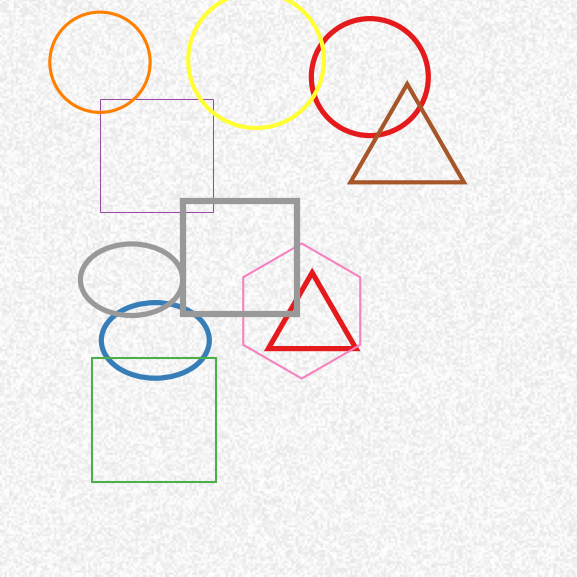[{"shape": "circle", "thickness": 2.5, "radius": 0.51, "center": [0.64, 0.866]}, {"shape": "triangle", "thickness": 2.5, "radius": 0.44, "center": [0.541, 0.439]}, {"shape": "oval", "thickness": 2.5, "radius": 0.47, "center": [0.269, 0.41]}, {"shape": "square", "thickness": 1, "radius": 0.54, "center": [0.267, 0.272]}, {"shape": "square", "thickness": 0.5, "radius": 0.49, "center": [0.272, 0.731]}, {"shape": "circle", "thickness": 1.5, "radius": 0.43, "center": [0.173, 0.891]}, {"shape": "circle", "thickness": 2, "radius": 0.59, "center": [0.443, 0.895]}, {"shape": "triangle", "thickness": 2, "radius": 0.57, "center": [0.705, 0.74]}, {"shape": "hexagon", "thickness": 1, "radius": 0.58, "center": [0.523, 0.461]}, {"shape": "oval", "thickness": 2.5, "radius": 0.44, "center": [0.228, 0.515]}, {"shape": "square", "thickness": 3, "radius": 0.49, "center": [0.416, 0.554]}]